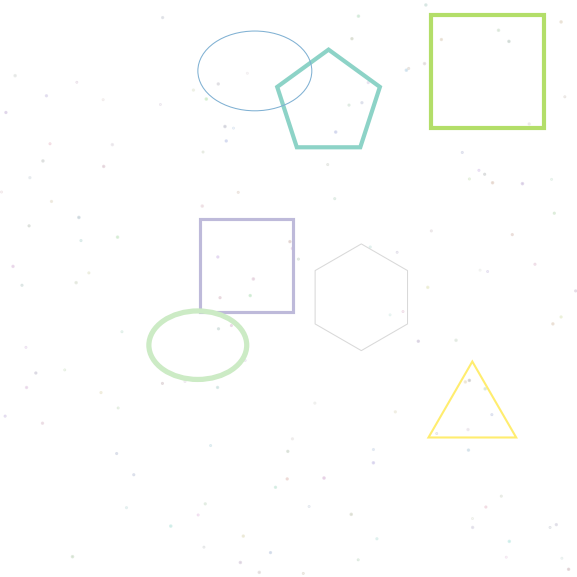[{"shape": "pentagon", "thickness": 2, "radius": 0.47, "center": [0.569, 0.82]}, {"shape": "square", "thickness": 1.5, "radius": 0.4, "center": [0.427, 0.54]}, {"shape": "oval", "thickness": 0.5, "radius": 0.49, "center": [0.441, 0.876]}, {"shape": "square", "thickness": 2, "radius": 0.49, "center": [0.844, 0.876]}, {"shape": "hexagon", "thickness": 0.5, "radius": 0.46, "center": [0.626, 0.484]}, {"shape": "oval", "thickness": 2.5, "radius": 0.42, "center": [0.343, 0.401]}, {"shape": "triangle", "thickness": 1, "radius": 0.44, "center": [0.818, 0.285]}]